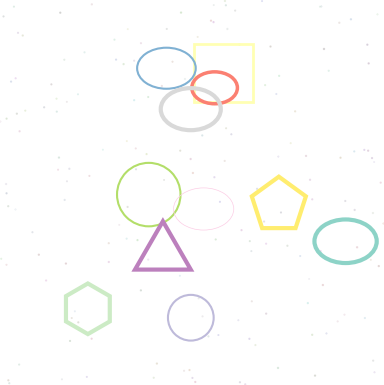[{"shape": "oval", "thickness": 3, "radius": 0.4, "center": [0.898, 0.373]}, {"shape": "square", "thickness": 2, "radius": 0.38, "center": [0.58, 0.811]}, {"shape": "circle", "thickness": 1.5, "radius": 0.3, "center": [0.496, 0.175]}, {"shape": "oval", "thickness": 2.5, "radius": 0.3, "center": [0.557, 0.772]}, {"shape": "oval", "thickness": 1.5, "radius": 0.38, "center": [0.432, 0.823]}, {"shape": "circle", "thickness": 1.5, "radius": 0.41, "center": [0.386, 0.495]}, {"shape": "oval", "thickness": 0.5, "radius": 0.39, "center": [0.529, 0.457]}, {"shape": "oval", "thickness": 3, "radius": 0.39, "center": [0.496, 0.716]}, {"shape": "triangle", "thickness": 3, "radius": 0.42, "center": [0.423, 0.342]}, {"shape": "hexagon", "thickness": 3, "radius": 0.33, "center": [0.228, 0.198]}, {"shape": "pentagon", "thickness": 3, "radius": 0.37, "center": [0.724, 0.467]}]